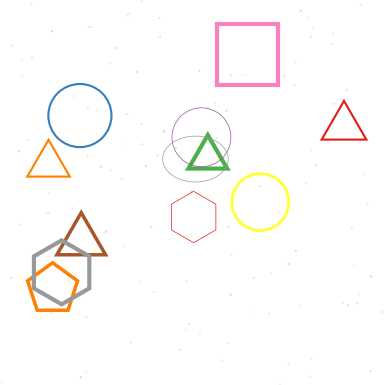[{"shape": "triangle", "thickness": 1.5, "radius": 0.33, "center": [0.894, 0.671]}, {"shape": "hexagon", "thickness": 0.5, "radius": 0.33, "center": [0.503, 0.436]}, {"shape": "circle", "thickness": 1.5, "radius": 0.41, "center": [0.208, 0.7]}, {"shape": "triangle", "thickness": 3, "radius": 0.29, "center": [0.54, 0.591]}, {"shape": "circle", "thickness": 0.5, "radius": 0.38, "center": [0.523, 0.643]}, {"shape": "triangle", "thickness": 1.5, "radius": 0.32, "center": [0.126, 0.573]}, {"shape": "pentagon", "thickness": 2.5, "radius": 0.34, "center": [0.137, 0.249]}, {"shape": "circle", "thickness": 2, "radius": 0.37, "center": [0.676, 0.475]}, {"shape": "triangle", "thickness": 2.5, "radius": 0.36, "center": [0.211, 0.375]}, {"shape": "square", "thickness": 3, "radius": 0.39, "center": [0.643, 0.859]}, {"shape": "oval", "thickness": 0.5, "radius": 0.43, "center": [0.508, 0.587]}, {"shape": "hexagon", "thickness": 3, "radius": 0.42, "center": [0.16, 0.293]}]